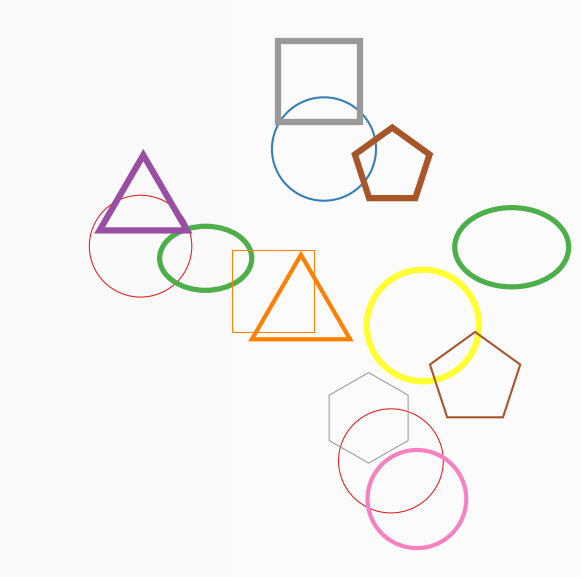[{"shape": "circle", "thickness": 0.5, "radius": 0.44, "center": [0.242, 0.573]}, {"shape": "circle", "thickness": 0.5, "radius": 0.45, "center": [0.673, 0.201]}, {"shape": "circle", "thickness": 1, "radius": 0.45, "center": [0.557, 0.741]}, {"shape": "oval", "thickness": 2.5, "radius": 0.4, "center": [0.354, 0.552]}, {"shape": "oval", "thickness": 2.5, "radius": 0.49, "center": [0.88, 0.571]}, {"shape": "triangle", "thickness": 3, "radius": 0.43, "center": [0.247, 0.644]}, {"shape": "square", "thickness": 0.5, "radius": 0.36, "center": [0.47, 0.495]}, {"shape": "triangle", "thickness": 2, "radius": 0.49, "center": [0.518, 0.46]}, {"shape": "circle", "thickness": 3, "radius": 0.48, "center": [0.728, 0.436]}, {"shape": "pentagon", "thickness": 3, "radius": 0.34, "center": [0.675, 0.711]}, {"shape": "pentagon", "thickness": 1, "radius": 0.41, "center": [0.817, 0.343]}, {"shape": "circle", "thickness": 2, "radius": 0.42, "center": [0.717, 0.135]}, {"shape": "hexagon", "thickness": 0.5, "radius": 0.39, "center": [0.634, 0.276]}, {"shape": "square", "thickness": 3, "radius": 0.35, "center": [0.549, 0.858]}]